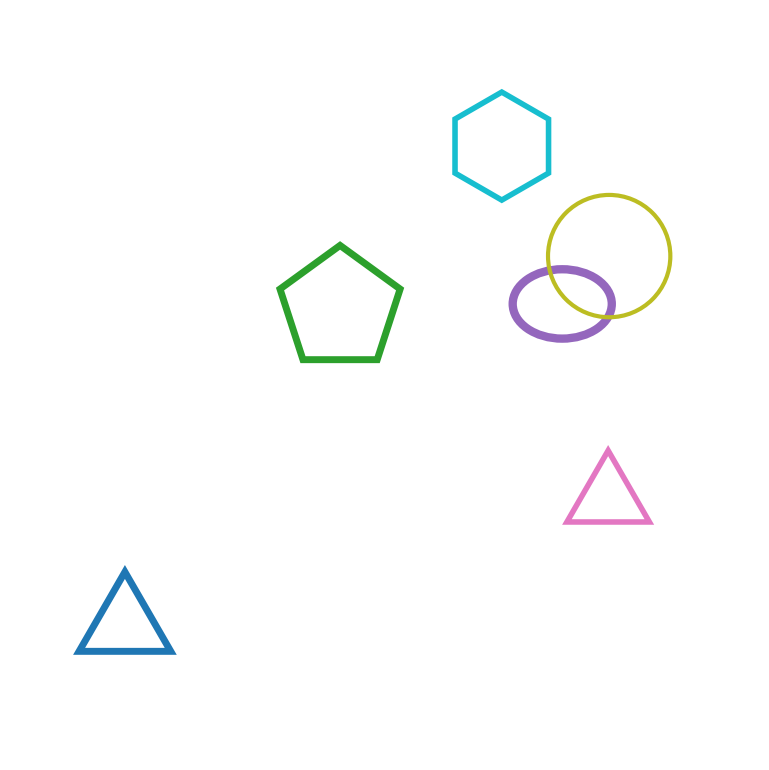[{"shape": "triangle", "thickness": 2.5, "radius": 0.34, "center": [0.162, 0.188]}, {"shape": "pentagon", "thickness": 2.5, "radius": 0.41, "center": [0.442, 0.599]}, {"shape": "oval", "thickness": 3, "radius": 0.32, "center": [0.73, 0.605]}, {"shape": "triangle", "thickness": 2, "radius": 0.31, "center": [0.79, 0.353]}, {"shape": "circle", "thickness": 1.5, "radius": 0.4, "center": [0.791, 0.667]}, {"shape": "hexagon", "thickness": 2, "radius": 0.35, "center": [0.652, 0.81]}]